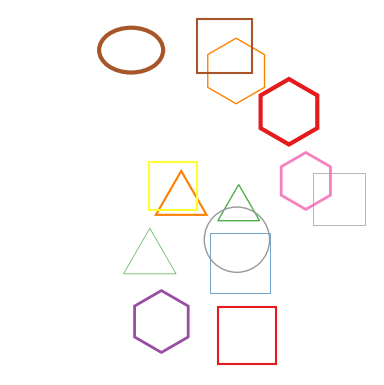[{"shape": "square", "thickness": 1.5, "radius": 0.37, "center": [0.642, 0.128]}, {"shape": "hexagon", "thickness": 3, "radius": 0.43, "center": [0.751, 0.71]}, {"shape": "square", "thickness": 0.5, "radius": 0.39, "center": [0.624, 0.317]}, {"shape": "triangle", "thickness": 1, "radius": 0.31, "center": [0.62, 0.458]}, {"shape": "triangle", "thickness": 0.5, "radius": 0.39, "center": [0.389, 0.328]}, {"shape": "hexagon", "thickness": 2, "radius": 0.4, "center": [0.419, 0.165]}, {"shape": "hexagon", "thickness": 1, "radius": 0.43, "center": [0.613, 0.816]}, {"shape": "triangle", "thickness": 1.5, "radius": 0.38, "center": [0.471, 0.48]}, {"shape": "square", "thickness": 1.5, "radius": 0.31, "center": [0.45, 0.516]}, {"shape": "square", "thickness": 1.5, "radius": 0.36, "center": [0.583, 0.881]}, {"shape": "oval", "thickness": 3, "radius": 0.42, "center": [0.341, 0.87]}, {"shape": "hexagon", "thickness": 2, "radius": 0.37, "center": [0.794, 0.53]}, {"shape": "circle", "thickness": 1, "radius": 0.42, "center": [0.615, 0.377]}, {"shape": "square", "thickness": 0.5, "radius": 0.34, "center": [0.88, 0.482]}]